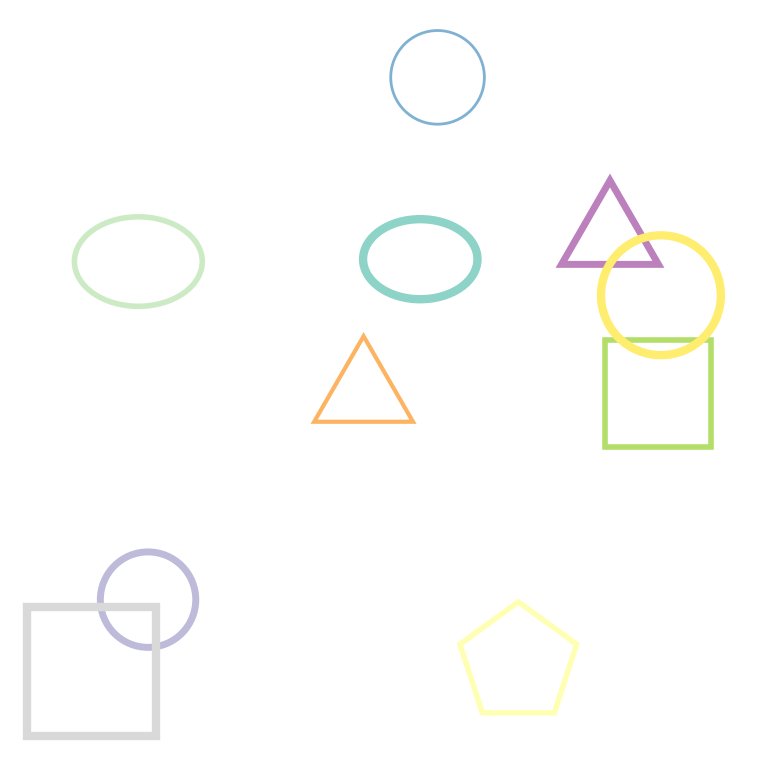[{"shape": "oval", "thickness": 3, "radius": 0.37, "center": [0.546, 0.663]}, {"shape": "pentagon", "thickness": 2, "radius": 0.4, "center": [0.673, 0.139]}, {"shape": "circle", "thickness": 2.5, "radius": 0.31, "center": [0.192, 0.221]}, {"shape": "circle", "thickness": 1, "radius": 0.3, "center": [0.568, 0.9]}, {"shape": "triangle", "thickness": 1.5, "radius": 0.37, "center": [0.472, 0.489]}, {"shape": "square", "thickness": 2, "radius": 0.35, "center": [0.855, 0.489]}, {"shape": "square", "thickness": 3, "radius": 0.42, "center": [0.119, 0.128]}, {"shape": "triangle", "thickness": 2.5, "radius": 0.36, "center": [0.792, 0.693]}, {"shape": "oval", "thickness": 2, "radius": 0.42, "center": [0.18, 0.66]}, {"shape": "circle", "thickness": 3, "radius": 0.39, "center": [0.858, 0.617]}]